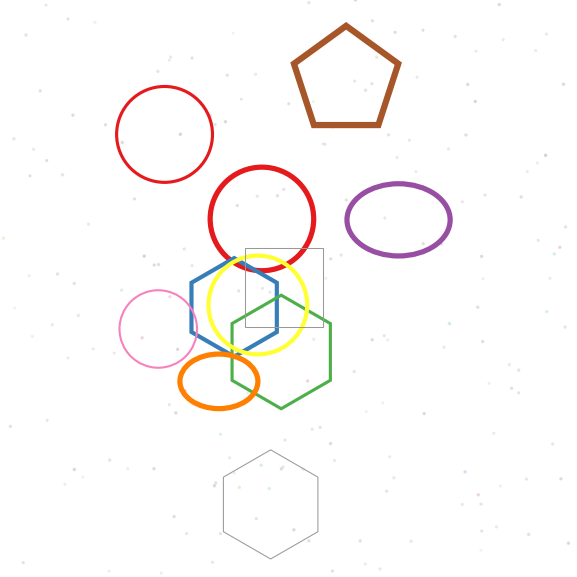[{"shape": "circle", "thickness": 2.5, "radius": 0.45, "center": [0.454, 0.62]}, {"shape": "circle", "thickness": 1.5, "radius": 0.42, "center": [0.285, 0.766]}, {"shape": "hexagon", "thickness": 2, "radius": 0.43, "center": [0.405, 0.467]}, {"shape": "hexagon", "thickness": 1.5, "radius": 0.49, "center": [0.487, 0.39]}, {"shape": "oval", "thickness": 2.5, "radius": 0.45, "center": [0.69, 0.618]}, {"shape": "oval", "thickness": 2.5, "radius": 0.34, "center": [0.379, 0.339]}, {"shape": "circle", "thickness": 2, "radius": 0.43, "center": [0.446, 0.471]}, {"shape": "pentagon", "thickness": 3, "radius": 0.47, "center": [0.599, 0.859]}, {"shape": "circle", "thickness": 1, "radius": 0.34, "center": [0.274, 0.429]}, {"shape": "hexagon", "thickness": 0.5, "radius": 0.47, "center": [0.469, 0.126]}, {"shape": "square", "thickness": 0.5, "radius": 0.34, "center": [0.492, 0.501]}]